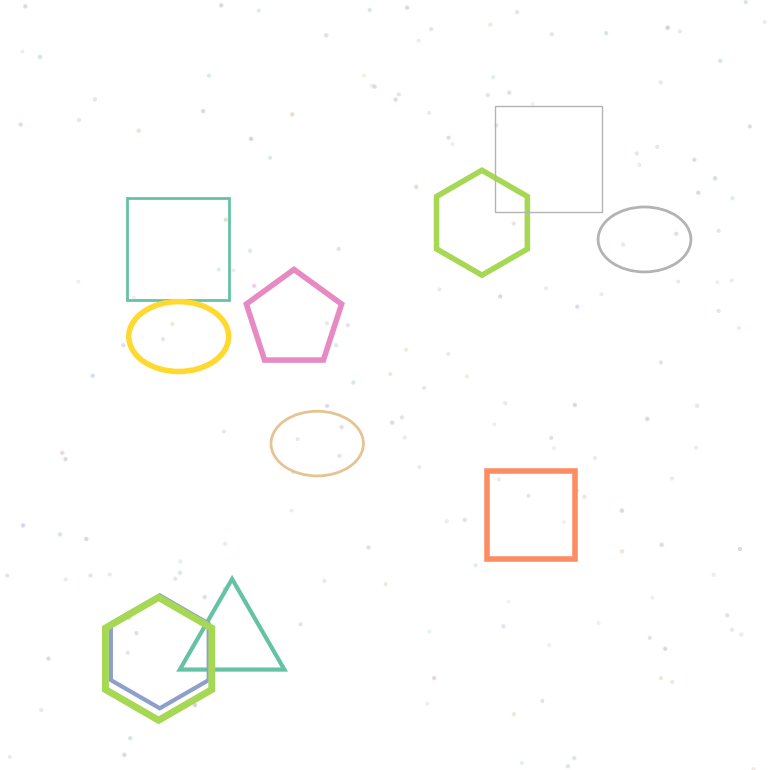[{"shape": "square", "thickness": 1, "radius": 0.33, "center": [0.231, 0.677]}, {"shape": "triangle", "thickness": 1.5, "radius": 0.39, "center": [0.301, 0.17]}, {"shape": "square", "thickness": 2, "radius": 0.29, "center": [0.689, 0.331]}, {"shape": "hexagon", "thickness": 1.5, "radius": 0.37, "center": [0.207, 0.153]}, {"shape": "pentagon", "thickness": 2, "radius": 0.33, "center": [0.382, 0.585]}, {"shape": "hexagon", "thickness": 2, "radius": 0.34, "center": [0.626, 0.711]}, {"shape": "hexagon", "thickness": 2.5, "radius": 0.4, "center": [0.206, 0.144]}, {"shape": "oval", "thickness": 2, "radius": 0.32, "center": [0.232, 0.563]}, {"shape": "oval", "thickness": 1, "radius": 0.3, "center": [0.412, 0.424]}, {"shape": "square", "thickness": 0.5, "radius": 0.35, "center": [0.712, 0.794]}, {"shape": "oval", "thickness": 1, "radius": 0.3, "center": [0.837, 0.689]}]